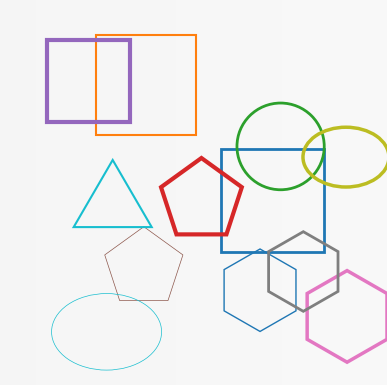[{"shape": "hexagon", "thickness": 1, "radius": 0.54, "center": [0.671, 0.246]}, {"shape": "square", "thickness": 2, "radius": 0.67, "center": [0.702, 0.479]}, {"shape": "square", "thickness": 1.5, "radius": 0.65, "center": [0.377, 0.779]}, {"shape": "circle", "thickness": 2, "radius": 0.56, "center": [0.724, 0.62]}, {"shape": "pentagon", "thickness": 3, "radius": 0.55, "center": [0.52, 0.48]}, {"shape": "square", "thickness": 3, "radius": 0.53, "center": [0.229, 0.79]}, {"shape": "pentagon", "thickness": 0.5, "radius": 0.53, "center": [0.371, 0.305]}, {"shape": "hexagon", "thickness": 2.5, "radius": 0.59, "center": [0.896, 0.178]}, {"shape": "hexagon", "thickness": 2, "radius": 0.52, "center": [0.783, 0.295]}, {"shape": "oval", "thickness": 2.5, "radius": 0.55, "center": [0.893, 0.592]}, {"shape": "triangle", "thickness": 1.5, "radius": 0.58, "center": [0.291, 0.468]}, {"shape": "oval", "thickness": 0.5, "radius": 0.71, "center": [0.275, 0.138]}]